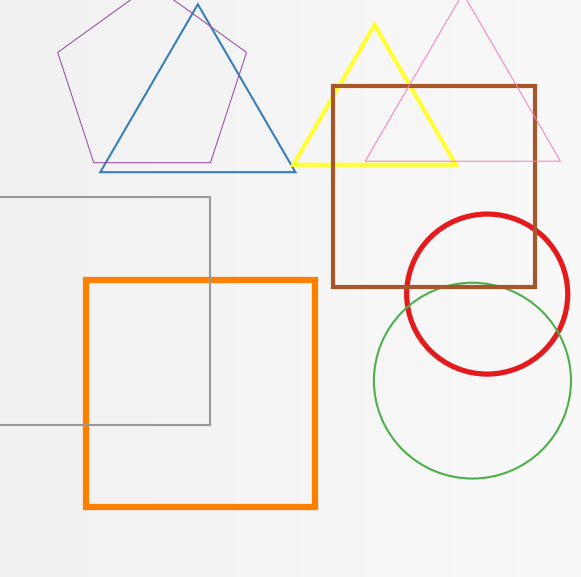[{"shape": "circle", "thickness": 2.5, "radius": 0.69, "center": [0.838, 0.49]}, {"shape": "triangle", "thickness": 1, "radius": 0.97, "center": [0.34, 0.798]}, {"shape": "circle", "thickness": 1, "radius": 0.85, "center": [0.813, 0.34]}, {"shape": "pentagon", "thickness": 0.5, "radius": 0.85, "center": [0.262, 0.856]}, {"shape": "square", "thickness": 3, "radius": 0.98, "center": [0.345, 0.317]}, {"shape": "triangle", "thickness": 2, "radius": 0.81, "center": [0.645, 0.795]}, {"shape": "square", "thickness": 2, "radius": 0.87, "center": [0.746, 0.676]}, {"shape": "triangle", "thickness": 0.5, "radius": 0.97, "center": [0.796, 0.817]}, {"shape": "square", "thickness": 1, "radius": 0.99, "center": [0.164, 0.46]}]